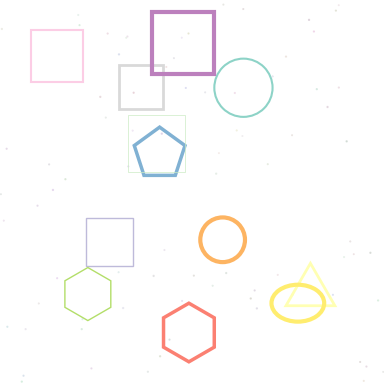[{"shape": "circle", "thickness": 1.5, "radius": 0.38, "center": [0.632, 0.772]}, {"shape": "triangle", "thickness": 2, "radius": 0.37, "center": [0.806, 0.243]}, {"shape": "square", "thickness": 1, "radius": 0.31, "center": [0.284, 0.372]}, {"shape": "hexagon", "thickness": 2.5, "radius": 0.38, "center": [0.491, 0.136]}, {"shape": "pentagon", "thickness": 2.5, "radius": 0.35, "center": [0.415, 0.601]}, {"shape": "circle", "thickness": 3, "radius": 0.29, "center": [0.578, 0.377]}, {"shape": "hexagon", "thickness": 1, "radius": 0.34, "center": [0.228, 0.236]}, {"shape": "square", "thickness": 1.5, "radius": 0.34, "center": [0.148, 0.854]}, {"shape": "square", "thickness": 2, "radius": 0.29, "center": [0.367, 0.775]}, {"shape": "square", "thickness": 3, "radius": 0.4, "center": [0.476, 0.889]}, {"shape": "square", "thickness": 0.5, "radius": 0.37, "center": [0.407, 0.627]}, {"shape": "oval", "thickness": 3, "radius": 0.34, "center": [0.774, 0.213]}]